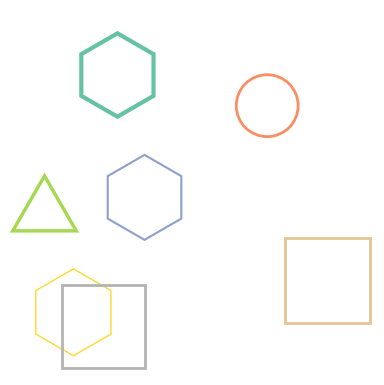[{"shape": "hexagon", "thickness": 3, "radius": 0.54, "center": [0.305, 0.805]}, {"shape": "circle", "thickness": 2, "radius": 0.4, "center": [0.694, 0.726]}, {"shape": "hexagon", "thickness": 1.5, "radius": 0.55, "center": [0.375, 0.487]}, {"shape": "triangle", "thickness": 2.5, "radius": 0.48, "center": [0.116, 0.448]}, {"shape": "hexagon", "thickness": 1, "radius": 0.56, "center": [0.191, 0.189]}, {"shape": "square", "thickness": 2, "radius": 0.55, "center": [0.851, 0.271]}, {"shape": "square", "thickness": 2, "radius": 0.53, "center": [0.269, 0.152]}]